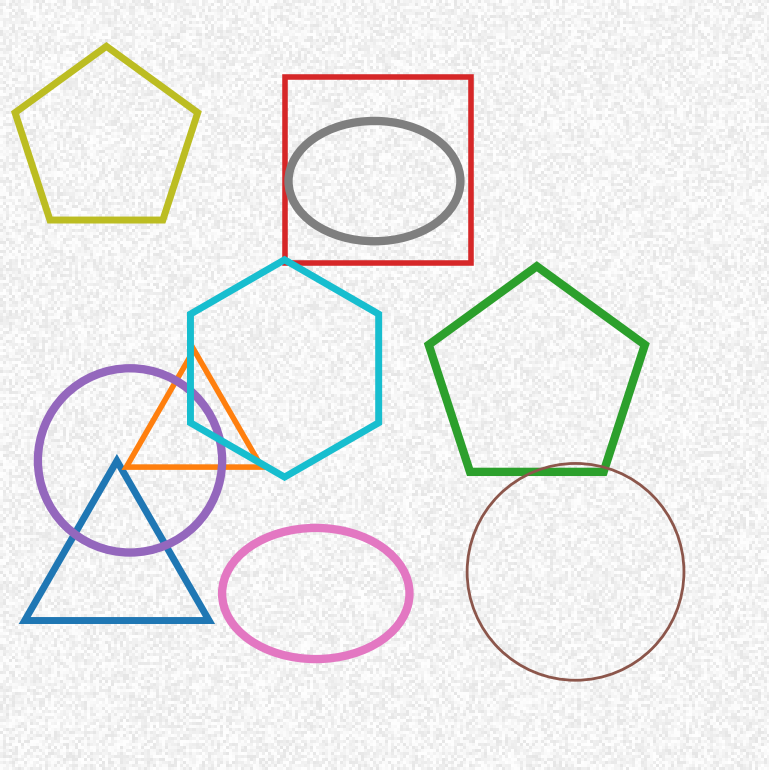[{"shape": "triangle", "thickness": 2.5, "radius": 0.69, "center": [0.152, 0.263]}, {"shape": "triangle", "thickness": 2, "radius": 0.51, "center": [0.252, 0.444]}, {"shape": "pentagon", "thickness": 3, "radius": 0.74, "center": [0.697, 0.507]}, {"shape": "square", "thickness": 2, "radius": 0.6, "center": [0.491, 0.779]}, {"shape": "circle", "thickness": 3, "radius": 0.6, "center": [0.169, 0.402]}, {"shape": "circle", "thickness": 1, "radius": 0.7, "center": [0.747, 0.257]}, {"shape": "oval", "thickness": 3, "radius": 0.61, "center": [0.41, 0.229]}, {"shape": "oval", "thickness": 3, "radius": 0.56, "center": [0.486, 0.765]}, {"shape": "pentagon", "thickness": 2.5, "radius": 0.62, "center": [0.138, 0.815]}, {"shape": "hexagon", "thickness": 2.5, "radius": 0.71, "center": [0.37, 0.522]}]